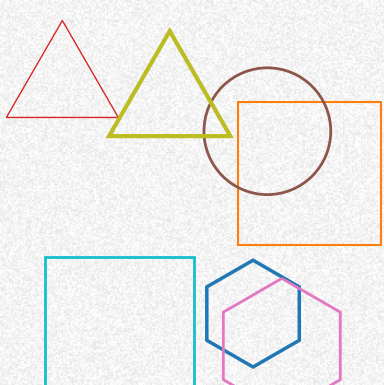[{"shape": "hexagon", "thickness": 2.5, "radius": 0.69, "center": [0.657, 0.185]}, {"shape": "square", "thickness": 1.5, "radius": 0.93, "center": [0.804, 0.549]}, {"shape": "triangle", "thickness": 1, "radius": 0.84, "center": [0.162, 0.779]}, {"shape": "circle", "thickness": 2, "radius": 0.82, "center": [0.694, 0.659]}, {"shape": "hexagon", "thickness": 2, "radius": 0.88, "center": [0.732, 0.101]}, {"shape": "triangle", "thickness": 3, "radius": 0.91, "center": [0.441, 0.737]}, {"shape": "square", "thickness": 2, "radius": 0.97, "center": [0.31, 0.14]}]